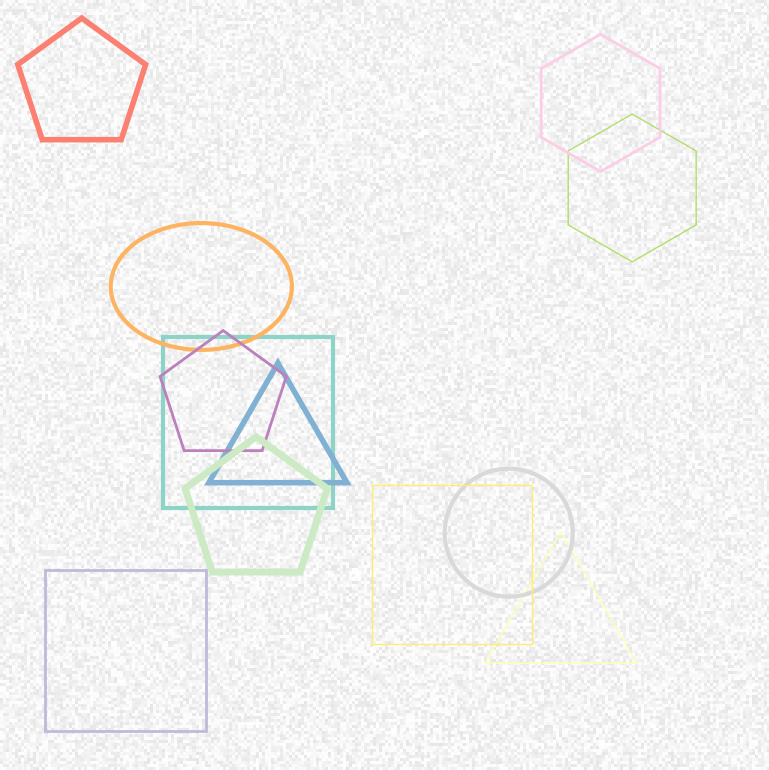[{"shape": "square", "thickness": 1.5, "radius": 0.55, "center": [0.322, 0.451]}, {"shape": "triangle", "thickness": 0.5, "radius": 0.57, "center": [0.728, 0.196]}, {"shape": "square", "thickness": 1, "radius": 0.52, "center": [0.163, 0.155]}, {"shape": "pentagon", "thickness": 2, "radius": 0.44, "center": [0.106, 0.889]}, {"shape": "triangle", "thickness": 2, "radius": 0.52, "center": [0.361, 0.425]}, {"shape": "oval", "thickness": 1.5, "radius": 0.59, "center": [0.261, 0.628]}, {"shape": "hexagon", "thickness": 0.5, "radius": 0.48, "center": [0.821, 0.756]}, {"shape": "hexagon", "thickness": 1, "radius": 0.45, "center": [0.78, 0.866]}, {"shape": "circle", "thickness": 1.5, "radius": 0.42, "center": [0.661, 0.308]}, {"shape": "pentagon", "thickness": 1, "radius": 0.43, "center": [0.29, 0.484]}, {"shape": "pentagon", "thickness": 2.5, "radius": 0.49, "center": [0.333, 0.336]}, {"shape": "square", "thickness": 0.5, "radius": 0.52, "center": [0.587, 0.267]}]